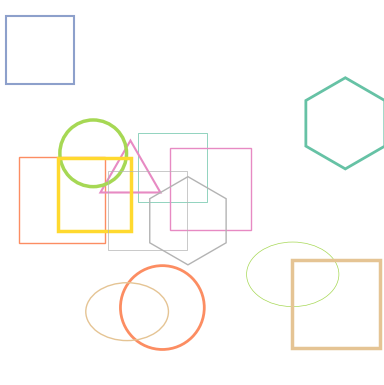[{"shape": "hexagon", "thickness": 2, "radius": 0.59, "center": [0.897, 0.68]}, {"shape": "square", "thickness": 0.5, "radius": 0.45, "center": [0.448, 0.566]}, {"shape": "square", "thickness": 1, "radius": 0.56, "center": [0.162, 0.481]}, {"shape": "circle", "thickness": 2, "radius": 0.54, "center": [0.422, 0.201]}, {"shape": "square", "thickness": 1.5, "radius": 0.44, "center": [0.104, 0.871]}, {"shape": "square", "thickness": 1, "radius": 0.53, "center": [0.547, 0.509]}, {"shape": "triangle", "thickness": 1.5, "radius": 0.45, "center": [0.339, 0.545]}, {"shape": "oval", "thickness": 0.5, "radius": 0.6, "center": [0.76, 0.287]}, {"shape": "circle", "thickness": 2.5, "radius": 0.43, "center": [0.242, 0.602]}, {"shape": "square", "thickness": 2.5, "radius": 0.47, "center": [0.245, 0.495]}, {"shape": "oval", "thickness": 1, "radius": 0.54, "center": [0.33, 0.19]}, {"shape": "square", "thickness": 2.5, "radius": 0.57, "center": [0.872, 0.21]}, {"shape": "square", "thickness": 0.5, "radius": 0.51, "center": [0.383, 0.454]}, {"shape": "hexagon", "thickness": 1, "radius": 0.57, "center": [0.488, 0.427]}]